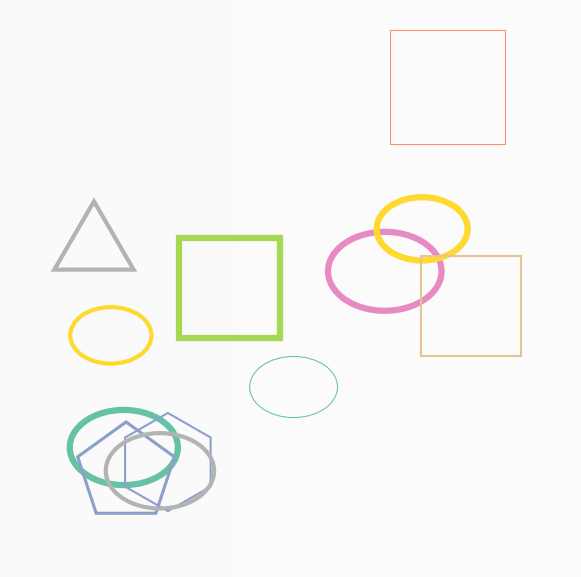[{"shape": "oval", "thickness": 3, "radius": 0.47, "center": [0.213, 0.224]}, {"shape": "oval", "thickness": 0.5, "radius": 0.38, "center": [0.505, 0.329]}, {"shape": "square", "thickness": 0.5, "radius": 0.5, "center": [0.77, 0.848]}, {"shape": "pentagon", "thickness": 1.5, "radius": 0.44, "center": [0.217, 0.181]}, {"shape": "hexagon", "thickness": 1, "radius": 0.42, "center": [0.289, 0.199]}, {"shape": "oval", "thickness": 3, "radius": 0.49, "center": [0.662, 0.529]}, {"shape": "square", "thickness": 3, "radius": 0.43, "center": [0.395, 0.5]}, {"shape": "oval", "thickness": 3, "radius": 0.39, "center": [0.726, 0.603]}, {"shape": "oval", "thickness": 2, "radius": 0.35, "center": [0.191, 0.418]}, {"shape": "square", "thickness": 1, "radius": 0.43, "center": [0.811, 0.469]}, {"shape": "oval", "thickness": 2, "radius": 0.47, "center": [0.275, 0.184]}, {"shape": "triangle", "thickness": 2, "radius": 0.39, "center": [0.162, 0.572]}]